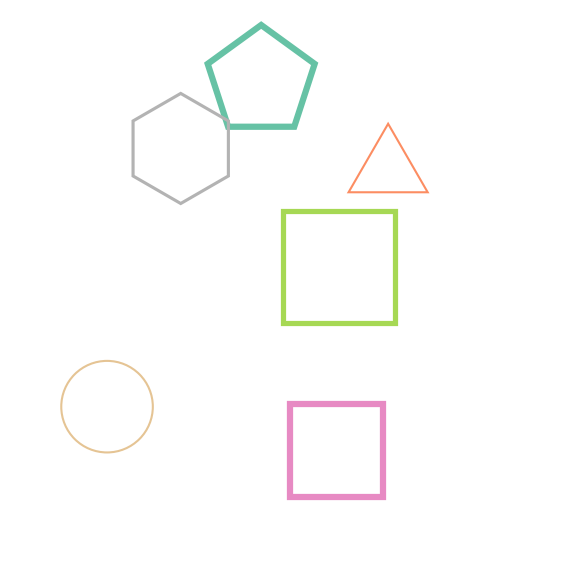[{"shape": "pentagon", "thickness": 3, "radius": 0.49, "center": [0.452, 0.858]}, {"shape": "triangle", "thickness": 1, "radius": 0.4, "center": [0.672, 0.706]}, {"shape": "square", "thickness": 3, "radius": 0.4, "center": [0.583, 0.219]}, {"shape": "square", "thickness": 2.5, "radius": 0.48, "center": [0.587, 0.537]}, {"shape": "circle", "thickness": 1, "radius": 0.4, "center": [0.185, 0.295]}, {"shape": "hexagon", "thickness": 1.5, "radius": 0.48, "center": [0.313, 0.742]}]